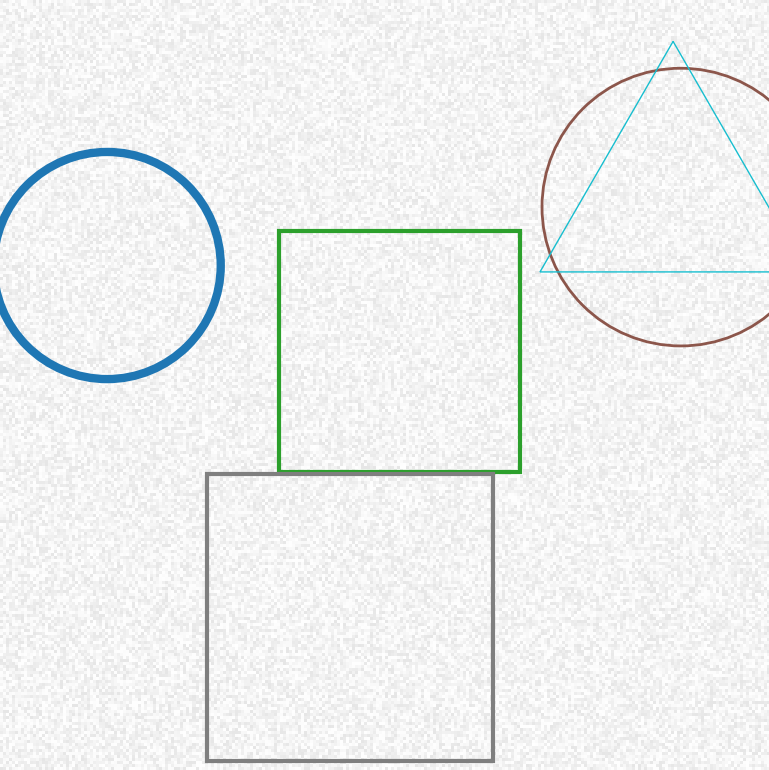[{"shape": "circle", "thickness": 3, "radius": 0.74, "center": [0.139, 0.655]}, {"shape": "square", "thickness": 1.5, "radius": 0.78, "center": [0.519, 0.543]}, {"shape": "circle", "thickness": 1, "radius": 0.9, "center": [0.884, 0.731]}, {"shape": "square", "thickness": 1.5, "radius": 0.93, "center": [0.454, 0.198]}, {"shape": "triangle", "thickness": 0.5, "radius": 1.0, "center": [0.874, 0.747]}]